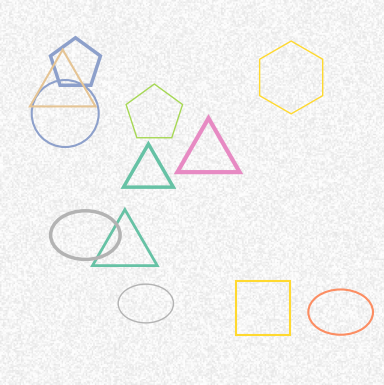[{"shape": "triangle", "thickness": 2.5, "radius": 0.37, "center": [0.385, 0.551]}, {"shape": "triangle", "thickness": 2, "radius": 0.49, "center": [0.324, 0.359]}, {"shape": "oval", "thickness": 1.5, "radius": 0.42, "center": [0.885, 0.189]}, {"shape": "circle", "thickness": 1.5, "radius": 0.44, "center": [0.169, 0.705]}, {"shape": "pentagon", "thickness": 2.5, "radius": 0.34, "center": [0.196, 0.834]}, {"shape": "triangle", "thickness": 3, "radius": 0.47, "center": [0.542, 0.6]}, {"shape": "pentagon", "thickness": 1, "radius": 0.39, "center": [0.401, 0.705]}, {"shape": "square", "thickness": 1.5, "radius": 0.35, "center": [0.683, 0.2]}, {"shape": "hexagon", "thickness": 1, "radius": 0.47, "center": [0.756, 0.799]}, {"shape": "triangle", "thickness": 1.5, "radius": 0.49, "center": [0.163, 0.773]}, {"shape": "oval", "thickness": 1, "radius": 0.36, "center": [0.379, 0.212]}, {"shape": "oval", "thickness": 2.5, "radius": 0.45, "center": [0.222, 0.389]}]